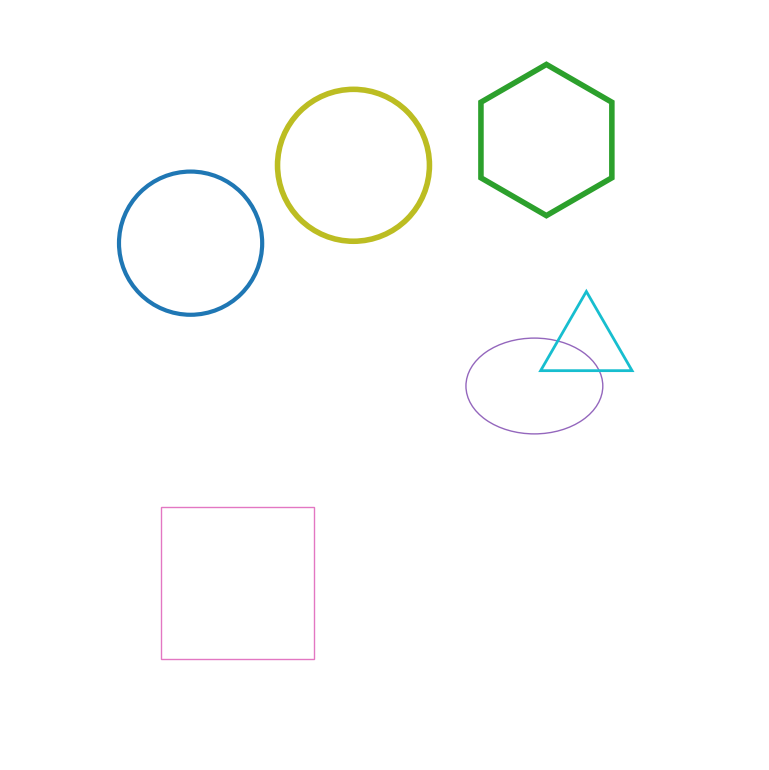[{"shape": "circle", "thickness": 1.5, "radius": 0.46, "center": [0.248, 0.684]}, {"shape": "hexagon", "thickness": 2, "radius": 0.49, "center": [0.71, 0.818]}, {"shape": "oval", "thickness": 0.5, "radius": 0.44, "center": [0.694, 0.499]}, {"shape": "square", "thickness": 0.5, "radius": 0.5, "center": [0.308, 0.243]}, {"shape": "circle", "thickness": 2, "radius": 0.49, "center": [0.459, 0.785]}, {"shape": "triangle", "thickness": 1, "radius": 0.34, "center": [0.761, 0.553]}]